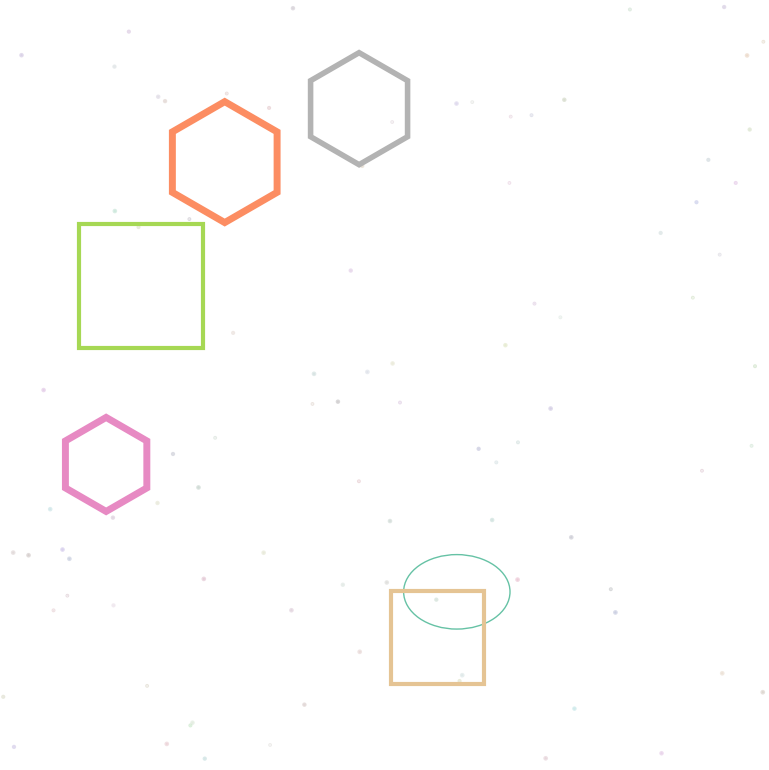[{"shape": "oval", "thickness": 0.5, "radius": 0.35, "center": [0.593, 0.231]}, {"shape": "hexagon", "thickness": 2.5, "radius": 0.39, "center": [0.292, 0.789]}, {"shape": "hexagon", "thickness": 2.5, "radius": 0.31, "center": [0.138, 0.397]}, {"shape": "square", "thickness": 1.5, "radius": 0.4, "center": [0.183, 0.629]}, {"shape": "square", "thickness": 1.5, "radius": 0.3, "center": [0.568, 0.172]}, {"shape": "hexagon", "thickness": 2, "radius": 0.36, "center": [0.466, 0.859]}]